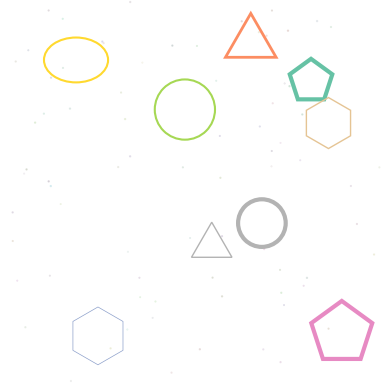[{"shape": "pentagon", "thickness": 3, "radius": 0.29, "center": [0.808, 0.789]}, {"shape": "triangle", "thickness": 2, "radius": 0.38, "center": [0.651, 0.889]}, {"shape": "hexagon", "thickness": 0.5, "radius": 0.38, "center": [0.254, 0.128]}, {"shape": "pentagon", "thickness": 3, "radius": 0.42, "center": [0.888, 0.135]}, {"shape": "circle", "thickness": 1.5, "radius": 0.39, "center": [0.48, 0.715]}, {"shape": "oval", "thickness": 1.5, "radius": 0.42, "center": [0.197, 0.844]}, {"shape": "hexagon", "thickness": 1, "radius": 0.33, "center": [0.853, 0.68]}, {"shape": "circle", "thickness": 3, "radius": 0.31, "center": [0.68, 0.421]}, {"shape": "triangle", "thickness": 1, "radius": 0.3, "center": [0.55, 0.362]}]